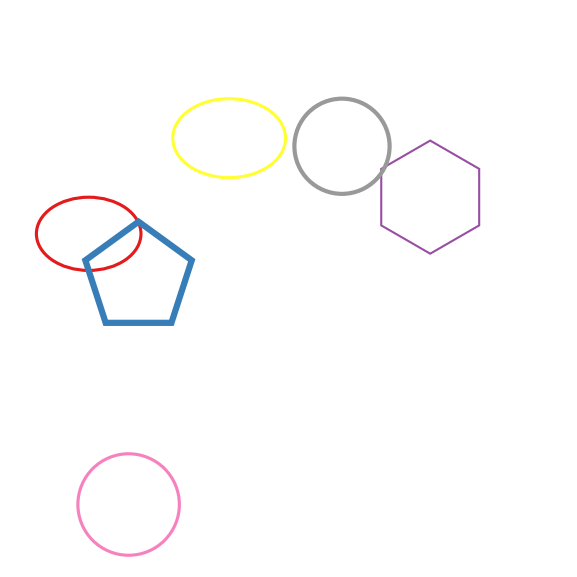[{"shape": "oval", "thickness": 1.5, "radius": 0.45, "center": [0.154, 0.594]}, {"shape": "pentagon", "thickness": 3, "radius": 0.48, "center": [0.24, 0.518]}, {"shape": "hexagon", "thickness": 1, "radius": 0.49, "center": [0.745, 0.658]}, {"shape": "oval", "thickness": 1.5, "radius": 0.49, "center": [0.397, 0.76]}, {"shape": "circle", "thickness": 1.5, "radius": 0.44, "center": [0.223, 0.126]}, {"shape": "circle", "thickness": 2, "radius": 0.41, "center": [0.592, 0.746]}]